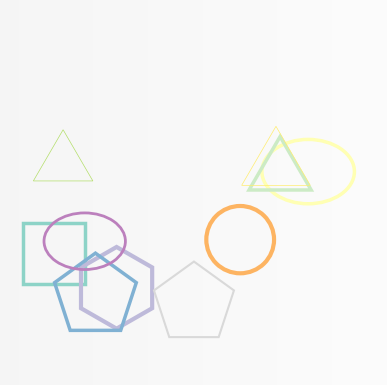[{"shape": "square", "thickness": 2.5, "radius": 0.4, "center": [0.139, 0.342]}, {"shape": "oval", "thickness": 2.5, "radius": 0.6, "center": [0.795, 0.554]}, {"shape": "hexagon", "thickness": 3, "radius": 0.53, "center": [0.301, 0.252]}, {"shape": "pentagon", "thickness": 2.5, "radius": 0.55, "center": [0.246, 0.232]}, {"shape": "circle", "thickness": 3, "radius": 0.44, "center": [0.62, 0.378]}, {"shape": "triangle", "thickness": 0.5, "radius": 0.44, "center": [0.163, 0.574]}, {"shape": "pentagon", "thickness": 1.5, "radius": 0.54, "center": [0.501, 0.212]}, {"shape": "oval", "thickness": 2, "radius": 0.53, "center": [0.219, 0.373]}, {"shape": "triangle", "thickness": 2.5, "radius": 0.46, "center": [0.723, 0.553]}, {"shape": "triangle", "thickness": 0.5, "radius": 0.51, "center": [0.712, 0.57]}]